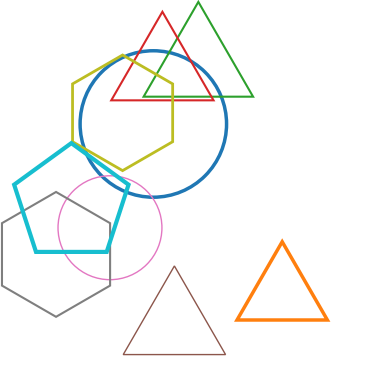[{"shape": "circle", "thickness": 2.5, "radius": 0.95, "center": [0.398, 0.678]}, {"shape": "triangle", "thickness": 2.5, "radius": 0.68, "center": [0.733, 0.237]}, {"shape": "triangle", "thickness": 1.5, "radius": 0.82, "center": [0.515, 0.831]}, {"shape": "triangle", "thickness": 1.5, "radius": 0.77, "center": [0.422, 0.816]}, {"shape": "triangle", "thickness": 1, "radius": 0.77, "center": [0.453, 0.156]}, {"shape": "circle", "thickness": 1, "radius": 0.67, "center": [0.286, 0.408]}, {"shape": "hexagon", "thickness": 1.5, "radius": 0.81, "center": [0.146, 0.339]}, {"shape": "hexagon", "thickness": 2, "radius": 0.75, "center": [0.318, 0.707]}, {"shape": "pentagon", "thickness": 3, "radius": 0.78, "center": [0.185, 0.472]}]